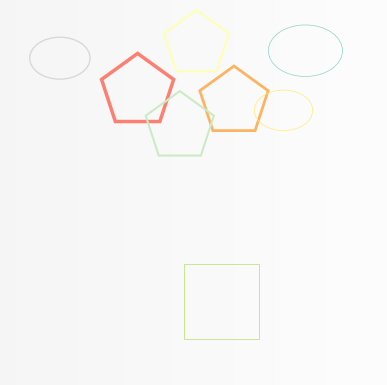[{"shape": "oval", "thickness": 0.5, "radius": 0.48, "center": [0.788, 0.868]}, {"shape": "pentagon", "thickness": 1.5, "radius": 0.44, "center": [0.507, 0.886]}, {"shape": "pentagon", "thickness": 2.5, "radius": 0.49, "center": [0.355, 0.763]}, {"shape": "pentagon", "thickness": 2, "radius": 0.46, "center": [0.604, 0.736]}, {"shape": "square", "thickness": 0.5, "radius": 0.48, "center": [0.571, 0.217]}, {"shape": "oval", "thickness": 1, "radius": 0.39, "center": [0.155, 0.849]}, {"shape": "pentagon", "thickness": 1.5, "radius": 0.46, "center": [0.464, 0.671]}, {"shape": "oval", "thickness": 0.5, "radius": 0.38, "center": [0.732, 0.713]}]